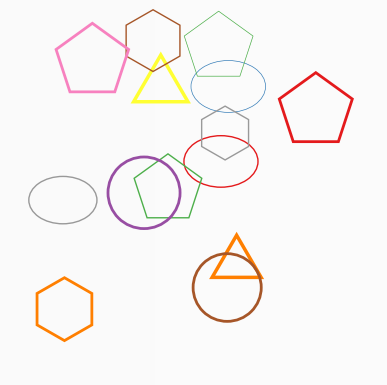[{"shape": "pentagon", "thickness": 2, "radius": 0.5, "center": [0.815, 0.712]}, {"shape": "oval", "thickness": 1, "radius": 0.48, "center": [0.57, 0.581]}, {"shape": "oval", "thickness": 0.5, "radius": 0.48, "center": [0.589, 0.775]}, {"shape": "pentagon", "thickness": 1, "radius": 0.46, "center": [0.433, 0.509]}, {"shape": "pentagon", "thickness": 0.5, "radius": 0.47, "center": [0.564, 0.878]}, {"shape": "circle", "thickness": 2, "radius": 0.47, "center": [0.372, 0.499]}, {"shape": "hexagon", "thickness": 2, "radius": 0.41, "center": [0.166, 0.197]}, {"shape": "triangle", "thickness": 2.5, "radius": 0.36, "center": [0.611, 0.316]}, {"shape": "triangle", "thickness": 2.5, "radius": 0.4, "center": [0.415, 0.776]}, {"shape": "hexagon", "thickness": 1, "radius": 0.4, "center": [0.395, 0.894]}, {"shape": "circle", "thickness": 2, "radius": 0.44, "center": [0.586, 0.253]}, {"shape": "pentagon", "thickness": 2, "radius": 0.49, "center": [0.238, 0.841]}, {"shape": "oval", "thickness": 1, "radius": 0.44, "center": [0.162, 0.48]}, {"shape": "hexagon", "thickness": 1, "radius": 0.35, "center": [0.581, 0.654]}]